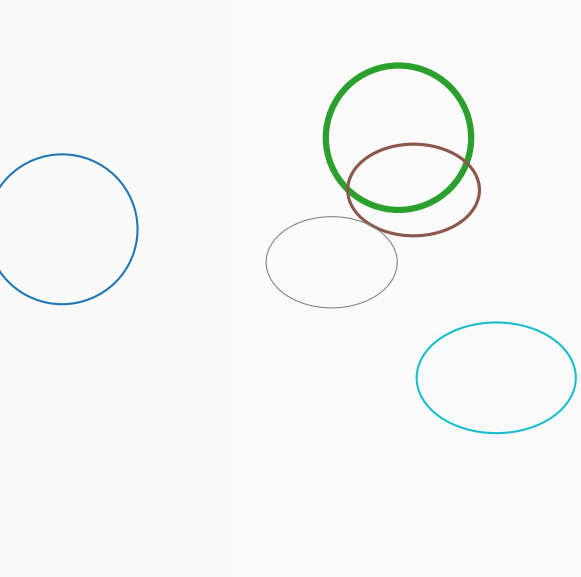[{"shape": "circle", "thickness": 1, "radius": 0.65, "center": [0.107, 0.602]}, {"shape": "circle", "thickness": 3, "radius": 0.63, "center": [0.686, 0.761]}, {"shape": "oval", "thickness": 1.5, "radius": 0.57, "center": [0.712, 0.67]}, {"shape": "oval", "thickness": 0.5, "radius": 0.56, "center": [0.571, 0.545]}, {"shape": "oval", "thickness": 1, "radius": 0.68, "center": [0.854, 0.345]}]